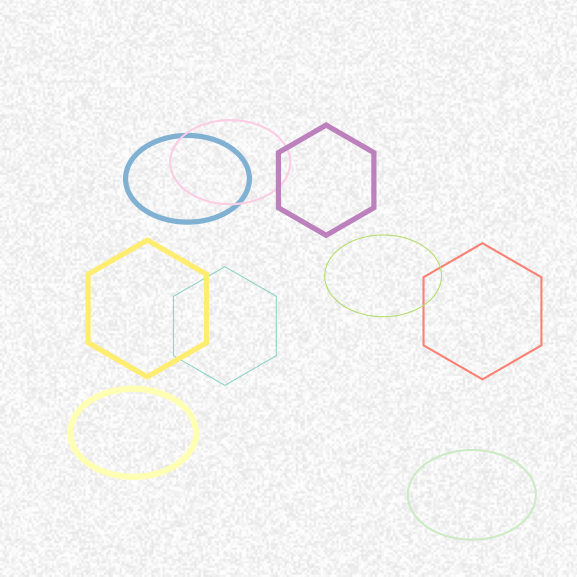[{"shape": "hexagon", "thickness": 0.5, "radius": 0.51, "center": [0.389, 0.435]}, {"shape": "oval", "thickness": 3, "radius": 0.54, "center": [0.231, 0.25]}, {"shape": "hexagon", "thickness": 1, "radius": 0.59, "center": [0.835, 0.46]}, {"shape": "oval", "thickness": 2.5, "radius": 0.54, "center": [0.325, 0.69]}, {"shape": "oval", "thickness": 0.5, "radius": 0.51, "center": [0.663, 0.521]}, {"shape": "oval", "thickness": 1, "radius": 0.52, "center": [0.399, 0.718]}, {"shape": "hexagon", "thickness": 2.5, "radius": 0.48, "center": [0.565, 0.687]}, {"shape": "oval", "thickness": 1, "radius": 0.55, "center": [0.817, 0.142]}, {"shape": "hexagon", "thickness": 2.5, "radius": 0.59, "center": [0.255, 0.465]}]